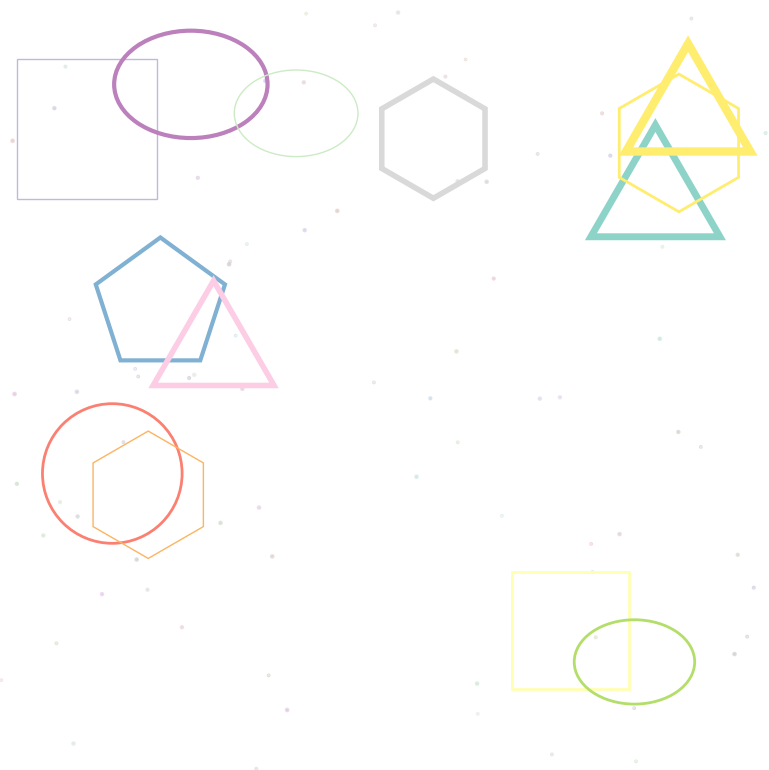[{"shape": "triangle", "thickness": 2.5, "radius": 0.48, "center": [0.851, 0.741]}, {"shape": "square", "thickness": 1, "radius": 0.38, "center": [0.741, 0.182]}, {"shape": "square", "thickness": 0.5, "radius": 0.46, "center": [0.113, 0.832]}, {"shape": "circle", "thickness": 1, "radius": 0.45, "center": [0.146, 0.385]}, {"shape": "pentagon", "thickness": 1.5, "radius": 0.44, "center": [0.208, 0.603]}, {"shape": "hexagon", "thickness": 0.5, "radius": 0.41, "center": [0.193, 0.357]}, {"shape": "oval", "thickness": 1, "radius": 0.39, "center": [0.824, 0.14]}, {"shape": "triangle", "thickness": 2, "radius": 0.45, "center": [0.277, 0.545]}, {"shape": "hexagon", "thickness": 2, "radius": 0.39, "center": [0.563, 0.82]}, {"shape": "oval", "thickness": 1.5, "radius": 0.5, "center": [0.248, 0.89]}, {"shape": "oval", "thickness": 0.5, "radius": 0.4, "center": [0.385, 0.853]}, {"shape": "hexagon", "thickness": 1, "radius": 0.45, "center": [0.882, 0.814]}, {"shape": "triangle", "thickness": 3, "radius": 0.47, "center": [0.894, 0.85]}]